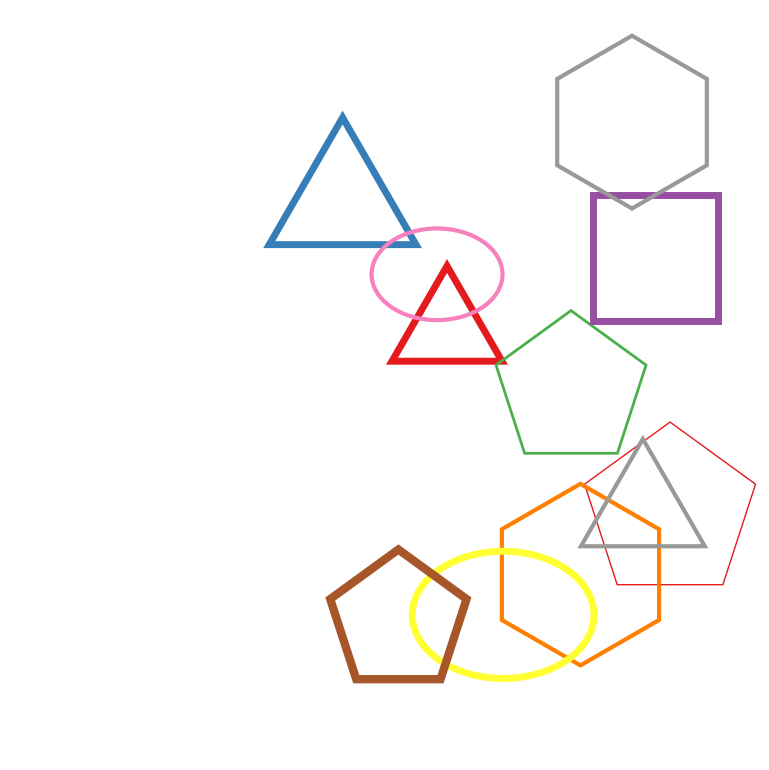[{"shape": "triangle", "thickness": 2.5, "radius": 0.41, "center": [0.581, 0.572]}, {"shape": "pentagon", "thickness": 0.5, "radius": 0.58, "center": [0.87, 0.335]}, {"shape": "triangle", "thickness": 2.5, "radius": 0.55, "center": [0.445, 0.737]}, {"shape": "pentagon", "thickness": 1, "radius": 0.51, "center": [0.742, 0.494]}, {"shape": "square", "thickness": 2.5, "radius": 0.41, "center": [0.851, 0.665]}, {"shape": "hexagon", "thickness": 1.5, "radius": 0.59, "center": [0.754, 0.254]}, {"shape": "oval", "thickness": 2.5, "radius": 0.59, "center": [0.653, 0.201]}, {"shape": "pentagon", "thickness": 3, "radius": 0.47, "center": [0.517, 0.193]}, {"shape": "oval", "thickness": 1.5, "radius": 0.43, "center": [0.568, 0.644]}, {"shape": "triangle", "thickness": 1.5, "radius": 0.46, "center": [0.835, 0.337]}, {"shape": "hexagon", "thickness": 1.5, "radius": 0.56, "center": [0.821, 0.841]}]